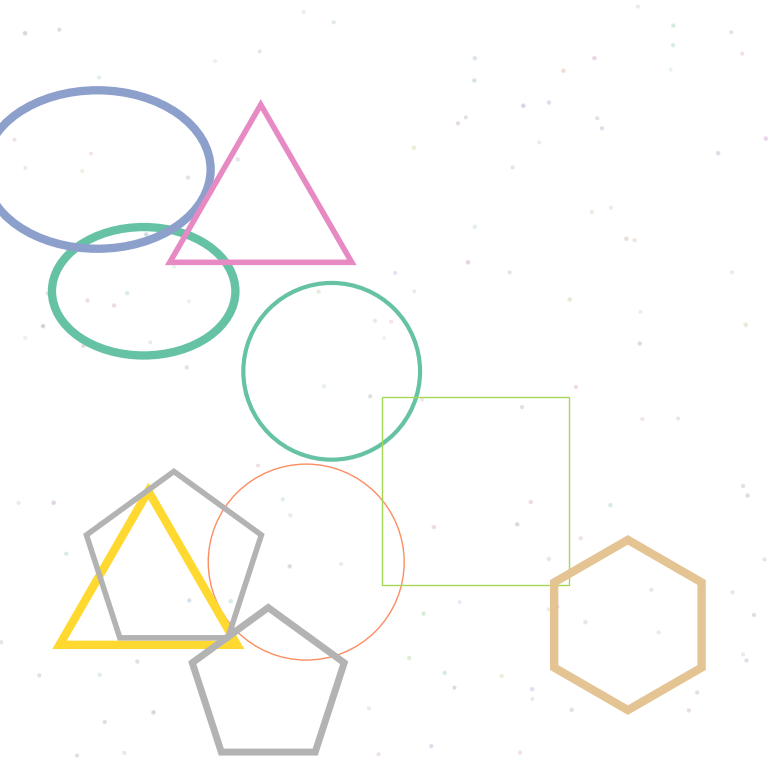[{"shape": "circle", "thickness": 1.5, "radius": 0.57, "center": [0.431, 0.518]}, {"shape": "oval", "thickness": 3, "radius": 0.6, "center": [0.187, 0.622]}, {"shape": "circle", "thickness": 0.5, "radius": 0.64, "center": [0.398, 0.27]}, {"shape": "oval", "thickness": 3, "radius": 0.73, "center": [0.127, 0.78]}, {"shape": "triangle", "thickness": 2, "radius": 0.68, "center": [0.339, 0.728]}, {"shape": "square", "thickness": 0.5, "radius": 0.61, "center": [0.617, 0.362]}, {"shape": "triangle", "thickness": 3, "radius": 0.67, "center": [0.193, 0.229]}, {"shape": "hexagon", "thickness": 3, "radius": 0.55, "center": [0.815, 0.188]}, {"shape": "pentagon", "thickness": 2.5, "radius": 0.52, "center": [0.348, 0.107]}, {"shape": "pentagon", "thickness": 2, "radius": 0.6, "center": [0.226, 0.268]}]